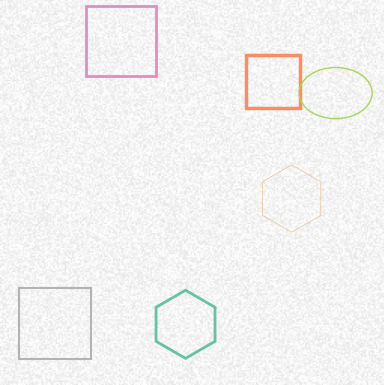[{"shape": "hexagon", "thickness": 2, "radius": 0.44, "center": [0.482, 0.158]}, {"shape": "square", "thickness": 2.5, "radius": 0.35, "center": [0.71, 0.788]}, {"shape": "square", "thickness": 2, "radius": 0.45, "center": [0.315, 0.895]}, {"shape": "oval", "thickness": 1, "radius": 0.47, "center": [0.872, 0.758]}, {"shape": "hexagon", "thickness": 0.5, "radius": 0.44, "center": [0.758, 0.484]}, {"shape": "square", "thickness": 1.5, "radius": 0.47, "center": [0.142, 0.16]}]